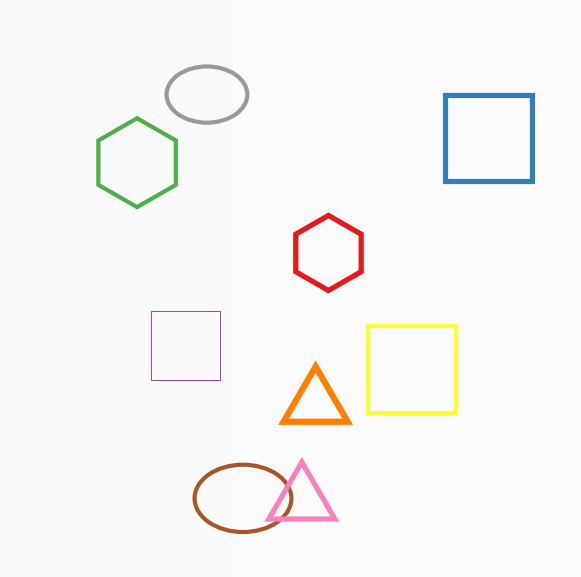[{"shape": "hexagon", "thickness": 2.5, "radius": 0.32, "center": [0.565, 0.561]}, {"shape": "square", "thickness": 2.5, "radius": 0.37, "center": [0.84, 0.76]}, {"shape": "hexagon", "thickness": 2, "radius": 0.38, "center": [0.236, 0.717]}, {"shape": "square", "thickness": 0.5, "radius": 0.3, "center": [0.319, 0.4]}, {"shape": "triangle", "thickness": 3, "radius": 0.32, "center": [0.543, 0.301]}, {"shape": "square", "thickness": 2, "radius": 0.37, "center": [0.709, 0.36]}, {"shape": "oval", "thickness": 2, "radius": 0.42, "center": [0.418, 0.136]}, {"shape": "triangle", "thickness": 2.5, "radius": 0.33, "center": [0.519, 0.133]}, {"shape": "oval", "thickness": 2, "radius": 0.35, "center": [0.356, 0.835]}]